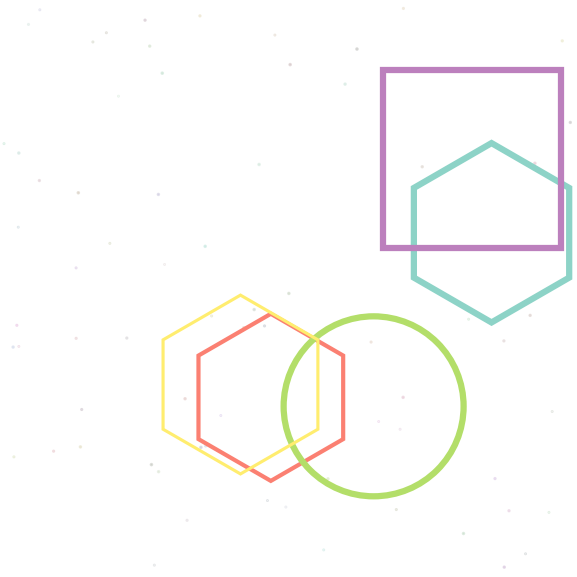[{"shape": "hexagon", "thickness": 3, "radius": 0.78, "center": [0.851, 0.596]}, {"shape": "hexagon", "thickness": 2, "radius": 0.72, "center": [0.469, 0.311]}, {"shape": "circle", "thickness": 3, "radius": 0.78, "center": [0.647, 0.296]}, {"shape": "square", "thickness": 3, "radius": 0.77, "center": [0.817, 0.724]}, {"shape": "hexagon", "thickness": 1.5, "radius": 0.77, "center": [0.416, 0.333]}]